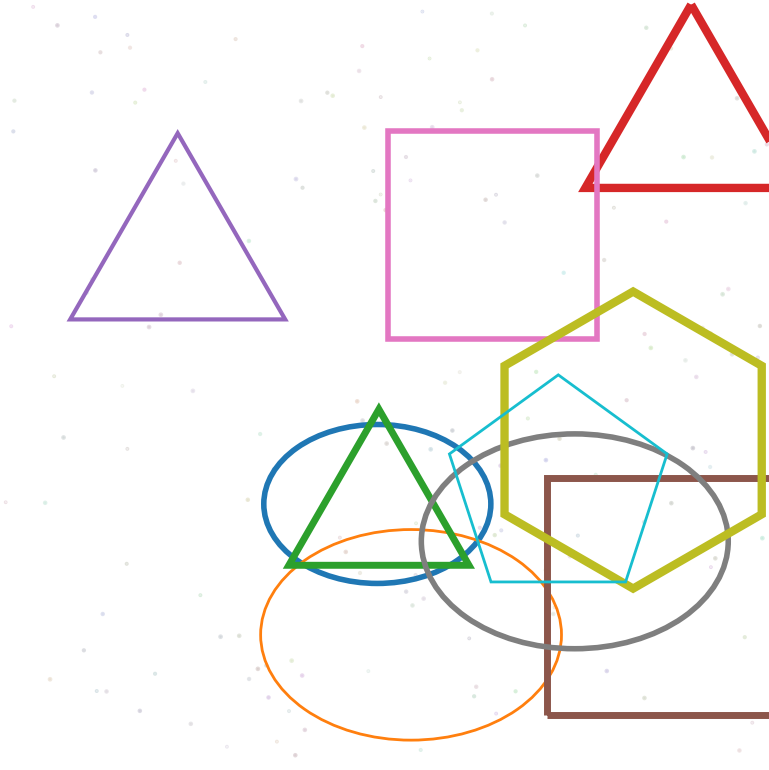[{"shape": "oval", "thickness": 2, "radius": 0.74, "center": [0.49, 0.346]}, {"shape": "oval", "thickness": 1, "radius": 0.98, "center": [0.534, 0.176]}, {"shape": "triangle", "thickness": 2.5, "radius": 0.68, "center": [0.492, 0.333]}, {"shape": "triangle", "thickness": 3, "radius": 0.79, "center": [0.898, 0.835]}, {"shape": "triangle", "thickness": 1.5, "radius": 0.81, "center": [0.231, 0.666]}, {"shape": "square", "thickness": 2.5, "radius": 0.77, "center": [0.864, 0.225]}, {"shape": "square", "thickness": 2, "radius": 0.68, "center": [0.64, 0.695]}, {"shape": "oval", "thickness": 2, "radius": 1.0, "center": [0.746, 0.297]}, {"shape": "hexagon", "thickness": 3, "radius": 0.96, "center": [0.822, 0.429]}, {"shape": "pentagon", "thickness": 1, "radius": 0.74, "center": [0.725, 0.364]}]